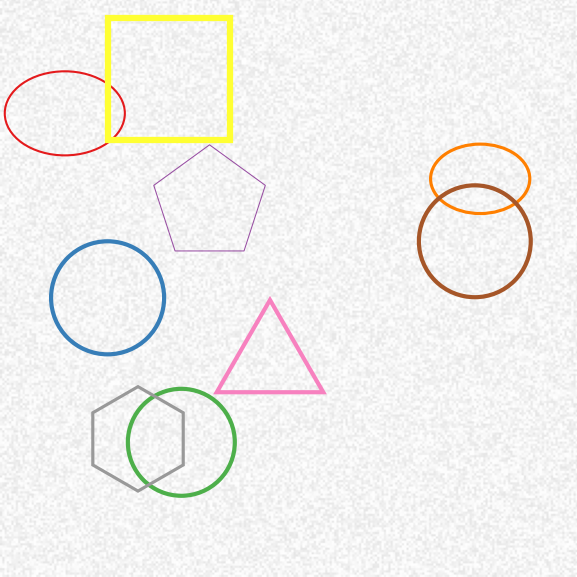[{"shape": "oval", "thickness": 1, "radius": 0.52, "center": [0.112, 0.803]}, {"shape": "circle", "thickness": 2, "radius": 0.49, "center": [0.186, 0.483]}, {"shape": "circle", "thickness": 2, "radius": 0.46, "center": [0.314, 0.233]}, {"shape": "pentagon", "thickness": 0.5, "radius": 0.51, "center": [0.363, 0.647]}, {"shape": "oval", "thickness": 1.5, "radius": 0.43, "center": [0.831, 0.689]}, {"shape": "square", "thickness": 3, "radius": 0.53, "center": [0.292, 0.862]}, {"shape": "circle", "thickness": 2, "radius": 0.48, "center": [0.822, 0.581]}, {"shape": "triangle", "thickness": 2, "radius": 0.53, "center": [0.468, 0.373]}, {"shape": "hexagon", "thickness": 1.5, "radius": 0.45, "center": [0.239, 0.239]}]